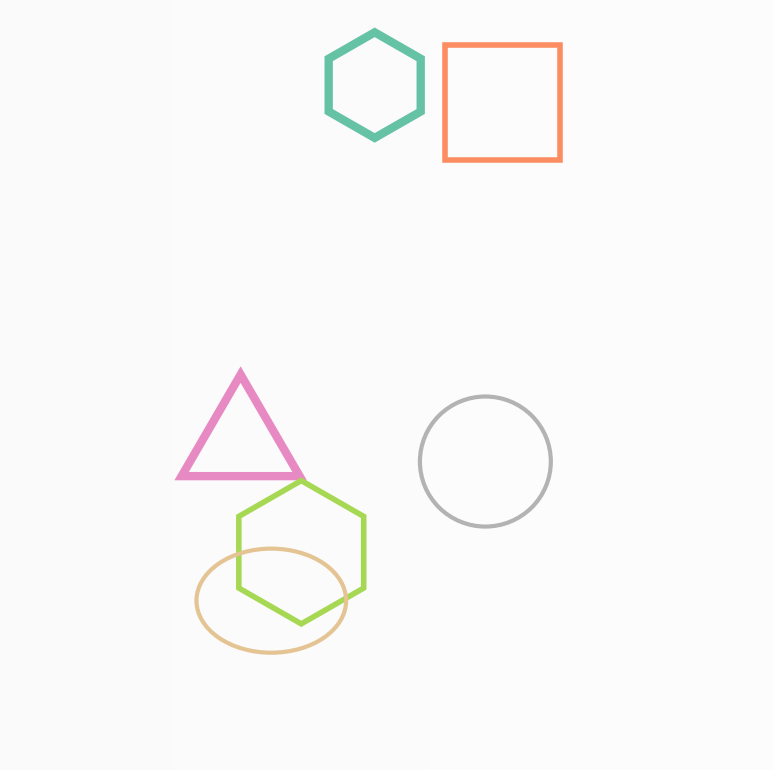[{"shape": "hexagon", "thickness": 3, "radius": 0.34, "center": [0.483, 0.889]}, {"shape": "square", "thickness": 2, "radius": 0.37, "center": [0.648, 0.867]}, {"shape": "triangle", "thickness": 3, "radius": 0.44, "center": [0.31, 0.426]}, {"shape": "hexagon", "thickness": 2, "radius": 0.47, "center": [0.389, 0.283]}, {"shape": "oval", "thickness": 1.5, "radius": 0.48, "center": [0.35, 0.22]}, {"shape": "circle", "thickness": 1.5, "radius": 0.42, "center": [0.626, 0.401]}]